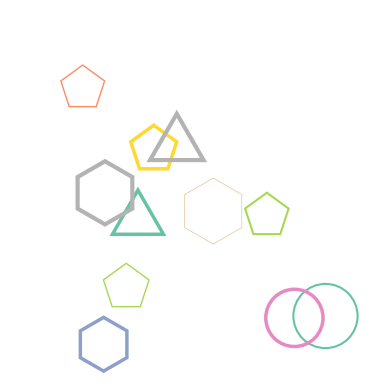[{"shape": "triangle", "thickness": 2.5, "radius": 0.38, "center": [0.358, 0.43]}, {"shape": "circle", "thickness": 1.5, "radius": 0.42, "center": [0.845, 0.179]}, {"shape": "pentagon", "thickness": 1, "radius": 0.3, "center": [0.215, 0.771]}, {"shape": "hexagon", "thickness": 2.5, "radius": 0.35, "center": [0.269, 0.106]}, {"shape": "circle", "thickness": 2.5, "radius": 0.37, "center": [0.765, 0.174]}, {"shape": "pentagon", "thickness": 1.5, "radius": 0.3, "center": [0.693, 0.44]}, {"shape": "pentagon", "thickness": 1, "radius": 0.31, "center": [0.328, 0.254]}, {"shape": "pentagon", "thickness": 2.5, "radius": 0.31, "center": [0.399, 0.612]}, {"shape": "hexagon", "thickness": 0.5, "radius": 0.43, "center": [0.554, 0.452]}, {"shape": "triangle", "thickness": 3, "radius": 0.4, "center": [0.459, 0.624]}, {"shape": "hexagon", "thickness": 3, "radius": 0.41, "center": [0.273, 0.499]}]